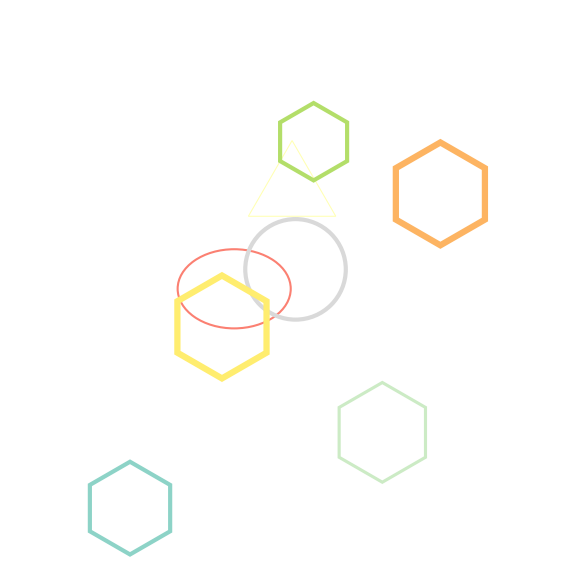[{"shape": "hexagon", "thickness": 2, "radius": 0.4, "center": [0.225, 0.119]}, {"shape": "triangle", "thickness": 0.5, "radius": 0.44, "center": [0.506, 0.668]}, {"shape": "oval", "thickness": 1, "radius": 0.49, "center": [0.406, 0.499]}, {"shape": "hexagon", "thickness": 3, "radius": 0.45, "center": [0.763, 0.663]}, {"shape": "hexagon", "thickness": 2, "radius": 0.33, "center": [0.543, 0.754]}, {"shape": "circle", "thickness": 2, "radius": 0.44, "center": [0.512, 0.533]}, {"shape": "hexagon", "thickness": 1.5, "radius": 0.43, "center": [0.662, 0.25]}, {"shape": "hexagon", "thickness": 3, "radius": 0.45, "center": [0.384, 0.433]}]